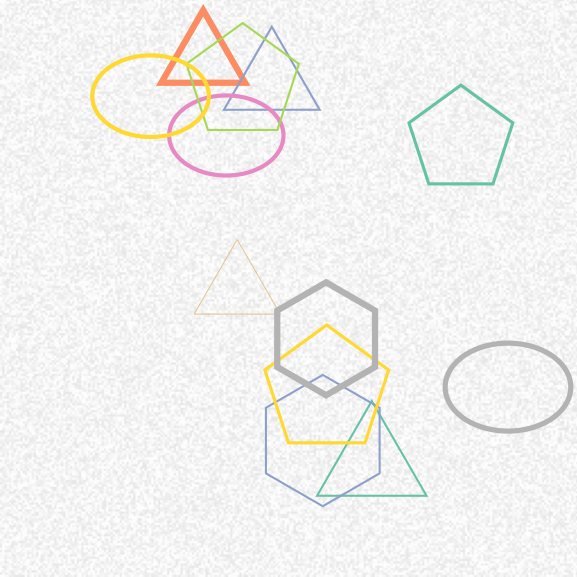[{"shape": "pentagon", "thickness": 1.5, "radius": 0.47, "center": [0.798, 0.757]}, {"shape": "triangle", "thickness": 1, "radius": 0.55, "center": [0.644, 0.195]}, {"shape": "triangle", "thickness": 3, "radius": 0.42, "center": [0.352, 0.898]}, {"shape": "triangle", "thickness": 1, "radius": 0.48, "center": [0.471, 0.857]}, {"shape": "hexagon", "thickness": 1, "radius": 0.57, "center": [0.559, 0.236]}, {"shape": "oval", "thickness": 2, "radius": 0.5, "center": [0.392, 0.765]}, {"shape": "pentagon", "thickness": 1, "radius": 0.51, "center": [0.42, 0.857]}, {"shape": "pentagon", "thickness": 1.5, "radius": 0.56, "center": [0.566, 0.324]}, {"shape": "oval", "thickness": 2, "radius": 0.5, "center": [0.261, 0.833]}, {"shape": "triangle", "thickness": 0.5, "radius": 0.43, "center": [0.411, 0.498]}, {"shape": "oval", "thickness": 2.5, "radius": 0.54, "center": [0.88, 0.329]}, {"shape": "hexagon", "thickness": 3, "radius": 0.49, "center": [0.565, 0.412]}]